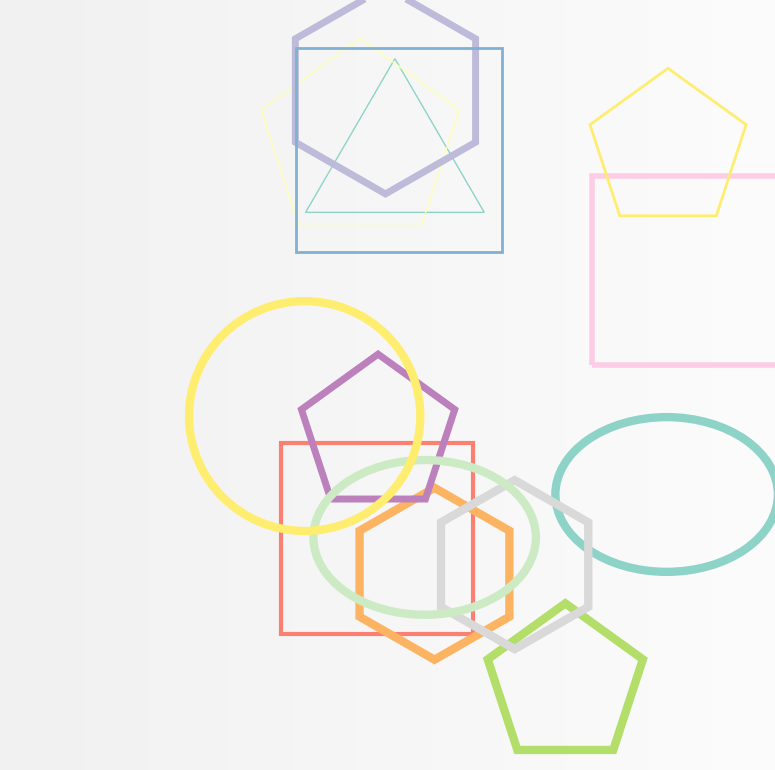[{"shape": "oval", "thickness": 3, "radius": 0.72, "center": [0.86, 0.358]}, {"shape": "triangle", "thickness": 0.5, "radius": 0.67, "center": [0.51, 0.791]}, {"shape": "pentagon", "thickness": 0.5, "radius": 0.67, "center": [0.465, 0.816]}, {"shape": "hexagon", "thickness": 2.5, "radius": 0.67, "center": [0.497, 0.882]}, {"shape": "square", "thickness": 1.5, "radius": 0.62, "center": [0.487, 0.3]}, {"shape": "square", "thickness": 1, "radius": 0.66, "center": [0.514, 0.805]}, {"shape": "hexagon", "thickness": 3, "radius": 0.56, "center": [0.561, 0.255]}, {"shape": "pentagon", "thickness": 3, "radius": 0.53, "center": [0.729, 0.111]}, {"shape": "square", "thickness": 2, "radius": 0.61, "center": [0.886, 0.649]}, {"shape": "hexagon", "thickness": 3, "radius": 0.55, "center": [0.664, 0.267]}, {"shape": "pentagon", "thickness": 2.5, "radius": 0.52, "center": [0.488, 0.436]}, {"shape": "oval", "thickness": 3, "radius": 0.72, "center": [0.548, 0.302]}, {"shape": "pentagon", "thickness": 1, "radius": 0.53, "center": [0.862, 0.805]}, {"shape": "circle", "thickness": 3, "radius": 0.75, "center": [0.393, 0.46]}]